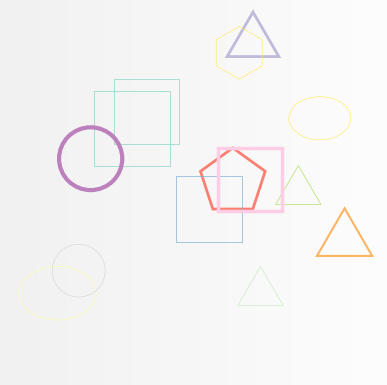[{"shape": "square", "thickness": 0.5, "radius": 0.49, "center": [0.341, 0.667]}, {"shape": "square", "thickness": 0.5, "radius": 0.42, "center": [0.378, 0.71]}, {"shape": "oval", "thickness": 0.5, "radius": 0.5, "center": [0.149, 0.238]}, {"shape": "triangle", "thickness": 2, "radius": 0.39, "center": [0.653, 0.892]}, {"shape": "pentagon", "thickness": 2, "radius": 0.44, "center": [0.601, 0.528]}, {"shape": "square", "thickness": 0.5, "radius": 0.43, "center": [0.539, 0.457]}, {"shape": "triangle", "thickness": 1.5, "radius": 0.41, "center": [0.889, 0.376]}, {"shape": "triangle", "thickness": 0.5, "radius": 0.34, "center": [0.77, 0.503]}, {"shape": "square", "thickness": 2.5, "radius": 0.41, "center": [0.645, 0.533]}, {"shape": "circle", "thickness": 0.5, "radius": 0.34, "center": [0.203, 0.297]}, {"shape": "circle", "thickness": 3, "radius": 0.41, "center": [0.234, 0.588]}, {"shape": "triangle", "thickness": 0.5, "radius": 0.34, "center": [0.672, 0.24]}, {"shape": "oval", "thickness": 0.5, "radius": 0.4, "center": [0.825, 0.693]}, {"shape": "hexagon", "thickness": 0.5, "radius": 0.34, "center": [0.617, 0.863]}]